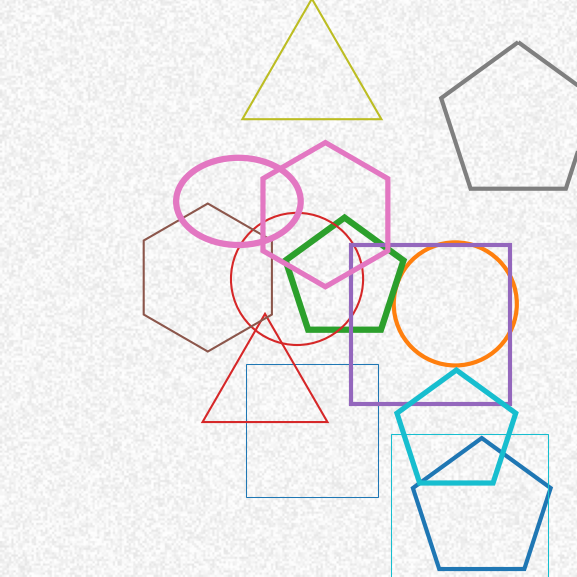[{"shape": "pentagon", "thickness": 2, "radius": 0.63, "center": [0.834, 0.115]}, {"shape": "square", "thickness": 0.5, "radius": 0.57, "center": [0.541, 0.254]}, {"shape": "circle", "thickness": 2, "radius": 0.53, "center": [0.788, 0.473]}, {"shape": "pentagon", "thickness": 3, "radius": 0.54, "center": [0.597, 0.515]}, {"shape": "triangle", "thickness": 1, "radius": 0.62, "center": [0.459, 0.331]}, {"shape": "circle", "thickness": 1, "radius": 0.57, "center": [0.514, 0.516]}, {"shape": "square", "thickness": 2, "radius": 0.69, "center": [0.745, 0.437]}, {"shape": "hexagon", "thickness": 1, "radius": 0.64, "center": [0.36, 0.519]}, {"shape": "oval", "thickness": 3, "radius": 0.54, "center": [0.413, 0.65]}, {"shape": "hexagon", "thickness": 2.5, "radius": 0.62, "center": [0.563, 0.627]}, {"shape": "pentagon", "thickness": 2, "radius": 0.7, "center": [0.897, 0.786]}, {"shape": "triangle", "thickness": 1, "radius": 0.7, "center": [0.54, 0.862]}, {"shape": "pentagon", "thickness": 2.5, "radius": 0.54, "center": [0.79, 0.25]}, {"shape": "square", "thickness": 0.5, "radius": 0.68, "center": [0.813, 0.111]}]